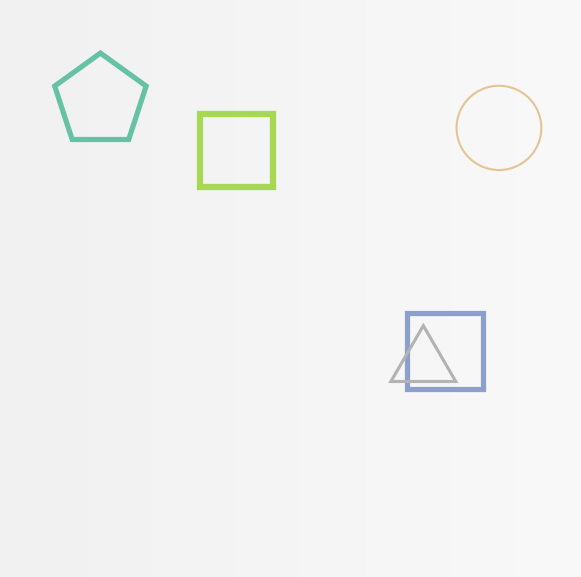[{"shape": "pentagon", "thickness": 2.5, "radius": 0.41, "center": [0.173, 0.825]}, {"shape": "square", "thickness": 2.5, "radius": 0.33, "center": [0.766, 0.391]}, {"shape": "square", "thickness": 3, "radius": 0.32, "center": [0.406, 0.738]}, {"shape": "circle", "thickness": 1, "radius": 0.36, "center": [0.858, 0.778]}, {"shape": "triangle", "thickness": 1.5, "radius": 0.32, "center": [0.728, 0.371]}]